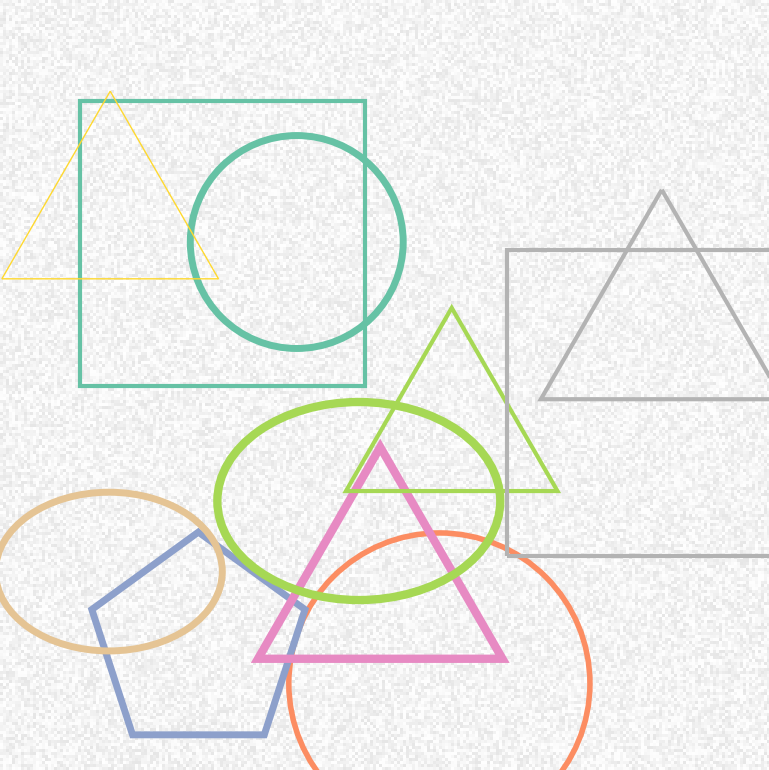[{"shape": "circle", "thickness": 2.5, "radius": 0.69, "center": [0.385, 0.686]}, {"shape": "square", "thickness": 1.5, "radius": 0.93, "center": [0.289, 0.683]}, {"shape": "circle", "thickness": 2, "radius": 0.98, "center": [0.571, 0.112]}, {"shape": "pentagon", "thickness": 2.5, "radius": 0.73, "center": [0.258, 0.163]}, {"shape": "triangle", "thickness": 3, "radius": 0.92, "center": [0.494, 0.236]}, {"shape": "triangle", "thickness": 1.5, "radius": 0.79, "center": [0.587, 0.442]}, {"shape": "oval", "thickness": 3, "radius": 0.92, "center": [0.466, 0.349]}, {"shape": "triangle", "thickness": 0.5, "radius": 0.81, "center": [0.143, 0.719]}, {"shape": "oval", "thickness": 2.5, "radius": 0.74, "center": [0.141, 0.258]}, {"shape": "square", "thickness": 1.5, "radius": 0.99, "center": [0.857, 0.477]}, {"shape": "triangle", "thickness": 1.5, "radius": 0.91, "center": [0.859, 0.572]}]